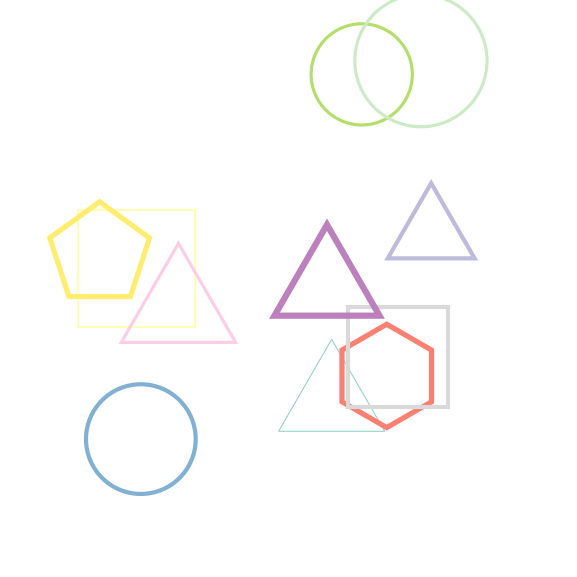[{"shape": "triangle", "thickness": 0.5, "radius": 0.53, "center": [0.574, 0.305]}, {"shape": "square", "thickness": 1, "radius": 0.51, "center": [0.237, 0.535]}, {"shape": "triangle", "thickness": 2, "radius": 0.43, "center": [0.747, 0.595]}, {"shape": "hexagon", "thickness": 2.5, "radius": 0.45, "center": [0.67, 0.348]}, {"shape": "circle", "thickness": 2, "radius": 0.47, "center": [0.244, 0.239]}, {"shape": "circle", "thickness": 1.5, "radius": 0.44, "center": [0.626, 0.87]}, {"shape": "triangle", "thickness": 1.5, "radius": 0.57, "center": [0.309, 0.463]}, {"shape": "square", "thickness": 2, "radius": 0.43, "center": [0.689, 0.381]}, {"shape": "triangle", "thickness": 3, "radius": 0.53, "center": [0.566, 0.505]}, {"shape": "circle", "thickness": 1.5, "radius": 0.57, "center": [0.729, 0.894]}, {"shape": "pentagon", "thickness": 2.5, "radius": 0.45, "center": [0.173, 0.559]}]